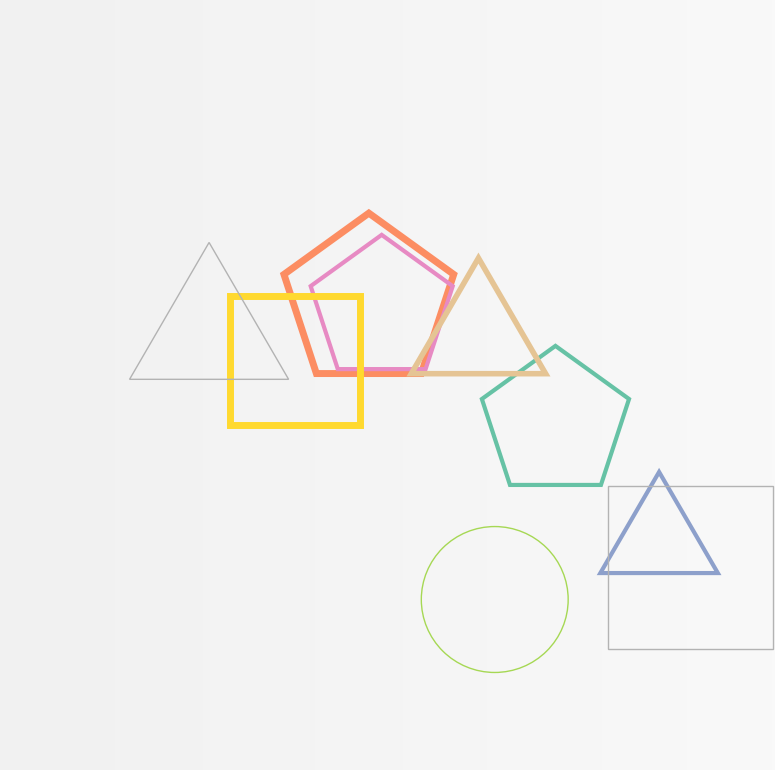[{"shape": "pentagon", "thickness": 1.5, "radius": 0.5, "center": [0.717, 0.451]}, {"shape": "pentagon", "thickness": 2.5, "radius": 0.58, "center": [0.476, 0.608]}, {"shape": "triangle", "thickness": 1.5, "radius": 0.44, "center": [0.85, 0.3]}, {"shape": "pentagon", "thickness": 1.5, "radius": 0.48, "center": [0.493, 0.599]}, {"shape": "circle", "thickness": 0.5, "radius": 0.47, "center": [0.638, 0.221]}, {"shape": "square", "thickness": 2.5, "radius": 0.42, "center": [0.38, 0.532]}, {"shape": "triangle", "thickness": 2, "radius": 0.5, "center": [0.617, 0.565]}, {"shape": "square", "thickness": 0.5, "radius": 0.53, "center": [0.891, 0.262]}, {"shape": "triangle", "thickness": 0.5, "radius": 0.59, "center": [0.27, 0.567]}]